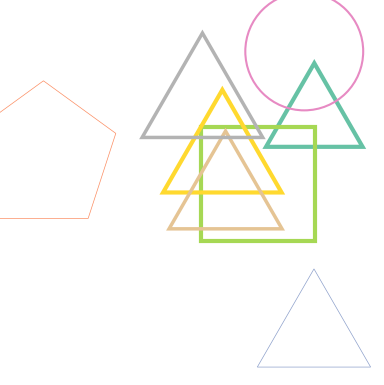[{"shape": "triangle", "thickness": 3, "radius": 0.72, "center": [0.816, 0.691]}, {"shape": "pentagon", "thickness": 0.5, "radius": 0.99, "center": [0.113, 0.593]}, {"shape": "triangle", "thickness": 0.5, "radius": 0.85, "center": [0.816, 0.132]}, {"shape": "circle", "thickness": 1.5, "radius": 0.77, "center": [0.79, 0.866]}, {"shape": "square", "thickness": 3, "radius": 0.74, "center": [0.671, 0.523]}, {"shape": "triangle", "thickness": 3, "radius": 0.89, "center": [0.577, 0.589]}, {"shape": "triangle", "thickness": 2.5, "radius": 0.85, "center": [0.586, 0.49]}, {"shape": "triangle", "thickness": 2.5, "radius": 0.9, "center": [0.526, 0.733]}]